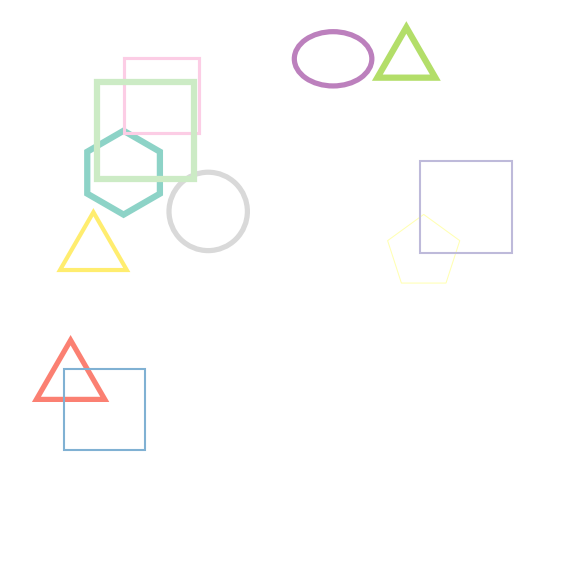[{"shape": "hexagon", "thickness": 3, "radius": 0.36, "center": [0.214, 0.7]}, {"shape": "pentagon", "thickness": 0.5, "radius": 0.33, "center": [0.734, 0.562]}, {"shape": "square", "thickness": 1, "radius": 0.4, "center": [0.808, 0.641]}, {"shape": "triangle", "thickness": 2.5, "radius": 0.34, "center": [0.122, 0.342]}, {"shape": "square", "thickness": 1, "radius": 0.35, "center": [0.181, 0.29]}, {"shape": "triangle", "thickness": 3, "radius": 0.29, "center": [0.704, 0.894]}, {"shape": "square", "thickness": 1.5, "radius": 0.32, "center": [0.28, 0.834]}, {"shape": "circle", "thickness": 2.5, "radius": 0.34, "center": [0.361, 0.633]}, {"shape": "oval", "thickness": 2.5, "radius": 0.34, "center": [0.577, 0.897]}, {"shape": "square", "thickness": 3, "radius": 0.42, "center": [0.252, 0.772]}, {"shape": "triangle", "thickness": 2, "radius": 0.33, "center": [0.162, 0.565]}]